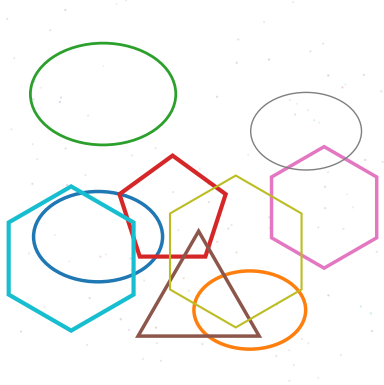[{"shape": "oval", "thickness": 2.5, "radius": 0.84, "center": [0.255, 0.385]}, {"shape": "oval", "thickness": 2.5, "radius": 0.73, "center": [0.649, 0.195]}, {"shape": "oval", "thickness": 2, "radius": 0.94, "center": [0.268, 0.756]}, {"shape": "pentagon", "thickness": 3, "radius": 0.73, "center": [0.448, 0.451]}, {"shape": "triangle", "thickness": 2.5, "radius": 0.91, "center": [0.516, 0.218]}, {"shape": "hexagon", "thickness": 2.5, "radius": 0.79, "center": [0.842, 0.461]}, {"shape": "oval", "thickness": 1, "radius": 0.72, "center": [0.795, 0.659]}, {"shape": "hexagon", "thickness": 1.5, "radius": 0.99, "center": [0.612, 0.347]}, {"shape": "hexagon", "thickness": 3, "radius": 0.94, "center": [0.185, 0.329]}]